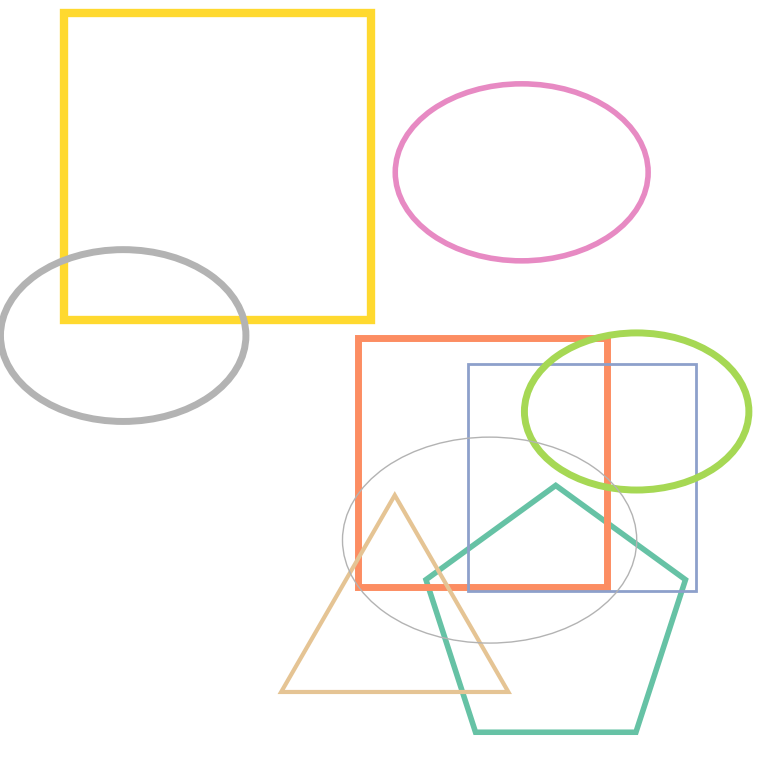[{"shape": "pentagon", "thickness": 2, "radius": 0.89, "center": [0.722, 0.192]}, {"shape": "square", "thickness": 2.5, "radius": 0.81, "center": [0.627, 0.4]}, {"shape": "square", "thickness": 1, "radius": 0.74, "center": [0.756, 0.38]}, {"shape": "oval", "thickness": 2, "radius": 0.82, "center": [0.678, 0.776]}, {"shape": "oval", "thickness": 2.5, "radius": 0.73, "center": [0.827, 0.466]}, {"shape": "square", "thickness": 3, "radius": 1.0, "center": [0.282, 0.784]}, {"shape": "triangle", "thickness": 1.5, "radius": 0.85, "center": [0.513, 0.187]}, {"shape": "oval", "thickness": 2.5, "radius": 0.8, "center": [0.16, 0.564]}, {"shape": "oval", "thickness": 0.5, "radius": 0.96, "center": [0.636, 0.299]}]